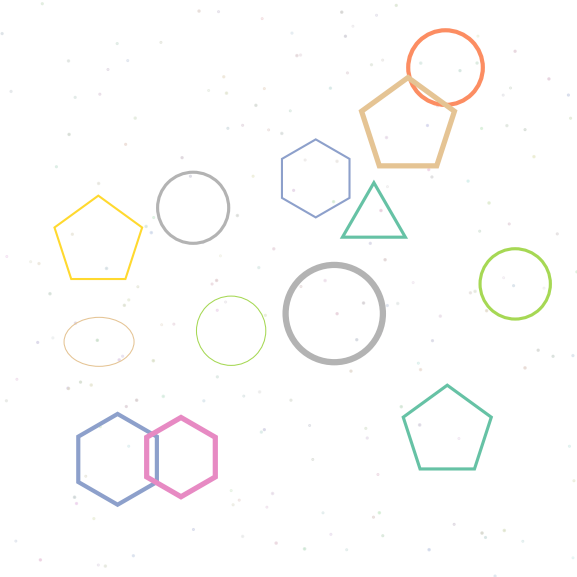[{"shape": "triangle", "thickness": 1.5, "radius": 0.31, "center": [0.647, 0.62]}, {"shape": "pentagon", "thickness": 1.5, "radius": 0.4, "center": [0.774, 0.252]}, {"shape": "circle", "thickness": 2, "radius": 0.32, "center": [0.771, 0.882]}, {"shape": "hexagon", "thickness": 1, "radius": 0.34, "center": [0.547, 0.69]}, {"shape": "hexagon", "thickness": 2, "radius": 0.39, "center": [0.204, 0.204]}, {"shape": "hexagon", "thickness": 2.5, "radius": 0.34, "center": [0.313, 0.208]}, {"shape": "circle", "thickness": 0.5, "radius": 0.3, "center": [0.4, 0.426]}, {"shape": "circle", "thickness": 1.5, "radius": 0.3, "center": [0.892, 0.508]}, {"shape": "pentagon", "thickness": 1, "radius": 0.4, "center": [0.17, 0.581]}, {"shape": "pentagon", "thickness": 2.5, "radius": 0.42, "center": [0.707, 0.78]}, {"shape": "oval", "thickness": 0.5, "radius": 0.3, "center": [0.172, 0.407]}, {"shape": "circle", "thickness": 1.5, "radius": 0.31, "center": [0.334, 0.639]}, {"shape": "circle", "thickness": 3, "radius": 0.42, "center": [0.579, 0.456]}]